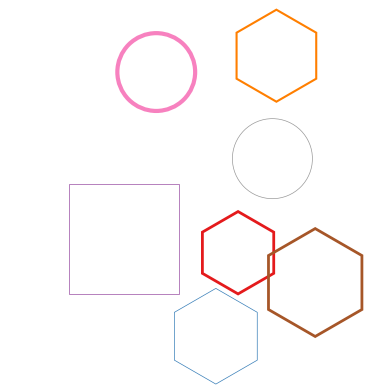[{"shape": "hexagon", "thickness": 2, "radius": 0.53, "center": [0.618, 0.344]}, {"shape": "hexagon", "thickness": 0.5, "radius": 0.62, "center": [0.561, 0.127]}, {"shape": "square", "thickness": 0.5, "radius": 0.72, "center": [0.323, 0.38]}, {"shape": "hexagon", "thickness": 1.5, "radius": 0.6, "center": [0.718, 0.855]}, {"shape": "hexagon", "thickness": 2, "radius": 0.7, "center": [0.819, 0.266]}, {"shape": "circle", "thickness": 3, "radius": 0.51, "center": [0.406, 0.813]}, {"shape": "circle", "thickness": 0.5, "radius": 0.52, "center": [0.708, 0.588]}]